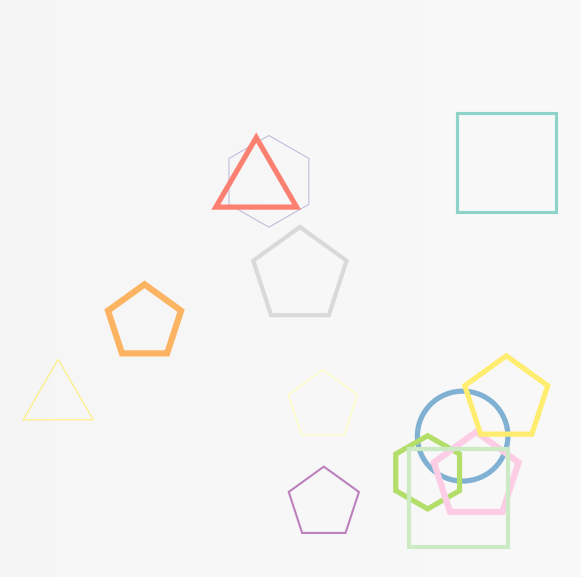[{"shape": "square", "thickness": 1.5, "radius": 0.43, "center": [0.871, 0.718]}, {"shape": "pentagon", "thickness": 0.5, "radius": 0.31, "center": [0.556, 0.296]}, {"shape": "hexagon", "thickness": 0.5, "radius": 0.4, "center": [0.463, 0.685]}, {"shape": "triangle", "thickness": 2.5, "radius": 0.4, "center": [0.441, 0.681]}, {"shape": "circle", "thickness": 2.5, "radius": 0.39, "center": [0.796, 0.244]}, {"shape": "pentagon", "thickness": 3, "radius": 0.33, "center": [0.249, 0.441]}, {"shape": "hexagon", "thickness": 2.5, "radius": 0.32, "center": [0.736, 0.181]}, {"shape": "pentagon", "thickness": 3, "radius": 0.38, "center": [0.819, 0.175]}, {"shape": "pentagon", "thickness": 2, "radius": 0.42, "center": [0.516, 0.522]}, {"shape": "pentagon", "thickness": 1, "radius": 0.32, "center": [0.557, 0.128]}, {"shape": "square", "thickness": 2, "radius": 0.42, "center": [0.789, 0.137]}, {"shape": "triangle", "thickness": 0.5, "radius": 0.35, "center": [0.1, 0.307]}, {"shape": "pentagon", "thickness": 2.5, "radius": 0.37, "center": [0.871, 0.308]}]